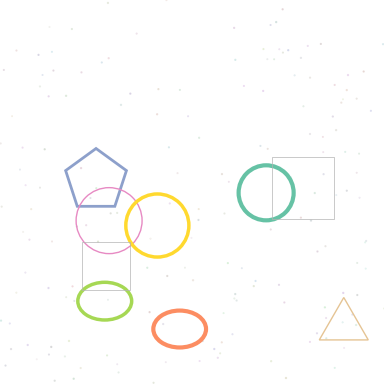[{"shape": "circle", "thickness": 3, "radius": 0.36, "center": [0.691, 0.499]}, {"shape": "oval", "thickness": 3, "radius": 0.34, "center": [0.467, 0.145]}, {"shape": "pentagon", "thickness": 2, "radius": 0.41, "center": [0.249, 0.531]}, {"shape": "circle", "thickness": 1, "radius": 0.43, "center": [0.283, 0.427]}, {"shape": "oval", "thickness": 2.5, "radius": 0.35, "center": [0.272, 0.218]}, {"shape": "circle", "thickness": 2.5, "radius": 0.41, "center": [0.409, 0.414]}, {"shape": "triangle", "thickness": 1, "radius": 0.37, "center": [0.893, 0.154]}, {"shape": "square", "thickness": 0.5, "radius": 0.4, "center": [0.787, 0.511]}, {"shape": "square", "thickness": 0.5, "radius": 0.31, "center": [0.276, 0.309]}]